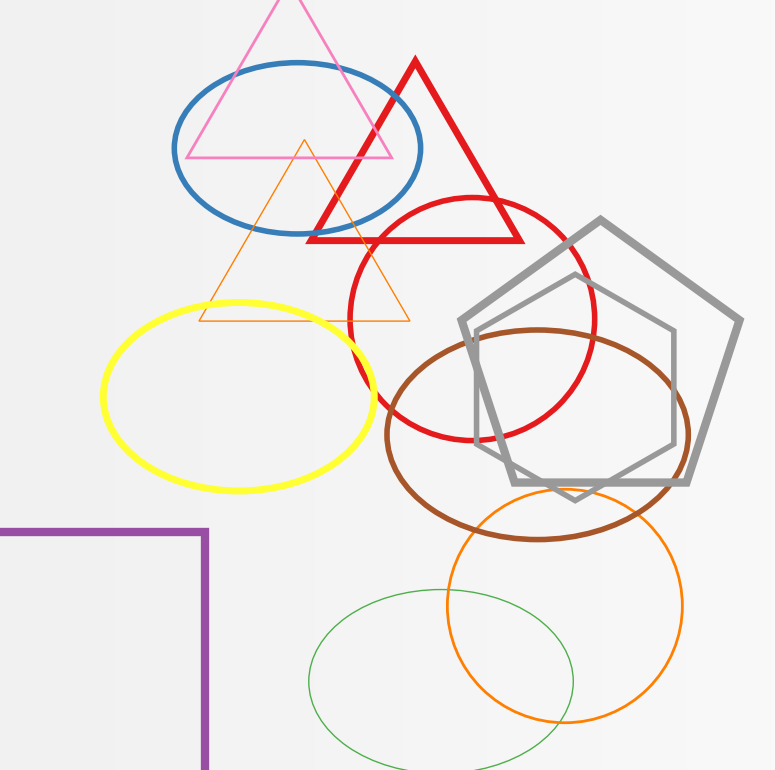[{"shape": "circle", "thickness": 2, "radius": 0.79, "center": [0.61, 0.586]}, {"shape": "triangle", "thickness": 2.5, "radius": 0.78, "center": [0.536, 0.765]}, {"shape": "oval", "thickness": 2, "radius": 0.79, "center": [0.384, 0.807]}, {"shape": "oval", "thickness": 0.5, "radius": 0.85, "center": [0.569, 0.115]}, {"shape": "square", "thickness": 3, "radius": 0.8, "center": [0.104, 0.148]}, {"shape": "circle", "thickness": 1, "radius": 0.76, "center": [0.729, 0.213]}, {"shape": "triangle", "thickness": 0.5, "radius": 0.79, "center": [0.393, 0.662]}, {"shape": "oval", "thickness": 2.5, "radius": 0.87, "center": [0.308, 0.485]}, {"shape": "oval", "thickness": 2, "radius": 0.97, "center": [0.694, 0.435]}, {"shape": "triangle", "thickness": 1, "radius": 0.76, "center": [0.373, 0.871]}, {"shape": "hexagon", "thickness": 2, "radius": 0.73, "center": [0.742, 0.497]}, {"shape": "pentagon", "thickness": 3, "radius": 0.94, "center": [0.775, 0.526]}]